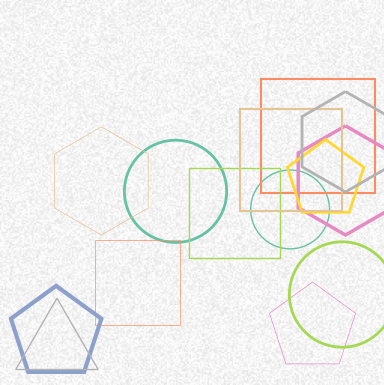[{"shape": "circle", "thickness": 1, "radius": 0.51, "center": [0.754, 0.456]}, {"shape": "circle", "thickness": 2, "radius": 0.66, "center": [0.456, 0.503]}, {"shape": "square", "thickness": 0.5, "radius": 0.55, "center": [0.356, 0.266]}, {"shape": "square", "thickness": 1.5, "radius": 0.74, "center": [0.826, 0.647]}, {"shape": "pentagon", "thickness": 3, "radius": 0.62, "center": [0.146, 0.134]}, {"shape": "hexagon", "thickness": 2.5, "radius": 0.71, "center": [0.897, 0.531]}, {"shape": "pentagon", "thickness": 0.5, "radius": 0.59, "center": [0.812, 0.15]}, {"shape": "square", "thickness": 1, "radius": 0.59, "center": [0.609, 0.447]}, {"shape": "circle", "thickness": 2, "radius": 0.68, "center": [0.889, 0.235]}, {"shape": "pentagon", "thickness": 2, "radius": 0.52, "center": [0.846, 0.533]}, {"shape": "hexagon", "thickness": 0.5, "radius": 0.7, "center": [0.263, 0.53]}, {"shape": "square", "thickness": 1.5, "radius": 0.66, "center": [0.756, 0.585]}, {"shape": "triangle", "thickness": 1, "radius": 0.62, "center": [0.148, 0.102]}, {"shape": "hexagon", "thickness": 2, "radius": 0.65, "center": [0.897, 0.632]}]